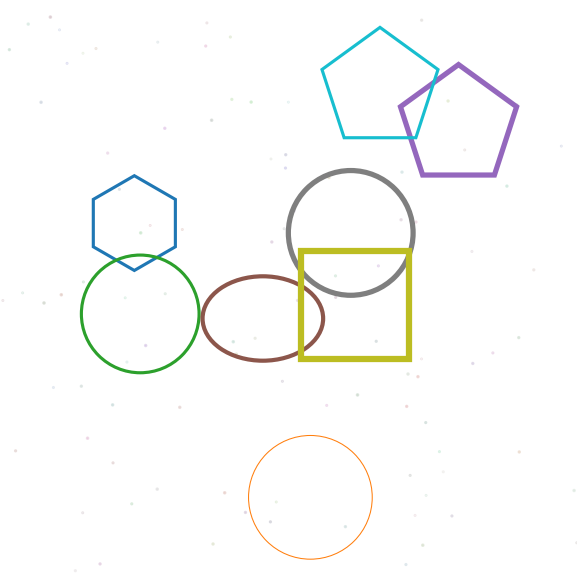[{"shape": "hexagon", "thickness": 1.5, "radius": 0.41, "center": [0.233, 0.613]}, {"shape": "circle", "thickness": 0.5, "radius": 0.54, "center": [0.537, 0.138]}, {"shape": "circle", "thickness": 1.5, "radius": 0.51, "center": [0.243, 0.456]}, {"shape": "pentagon", "thickness": 2.5, "radius": 0.53, "center": [0.794, 0.782]}, {"shape": "oval", "thickness": 2, "radius": 0.52, "center": [0.455, 0.448]}, {"shape": "circle", "thickness": 2.5, "radius": 0.54, "center": [0.607, 0.596]}, {"shape": "square", "thickness": 3, "radius": 0.47, "center": [0.615, 0.47]}, {"shape": "pentagon", "thickness": 1.5, "radius": 0.53, "center": [0.658, 0.846]}]